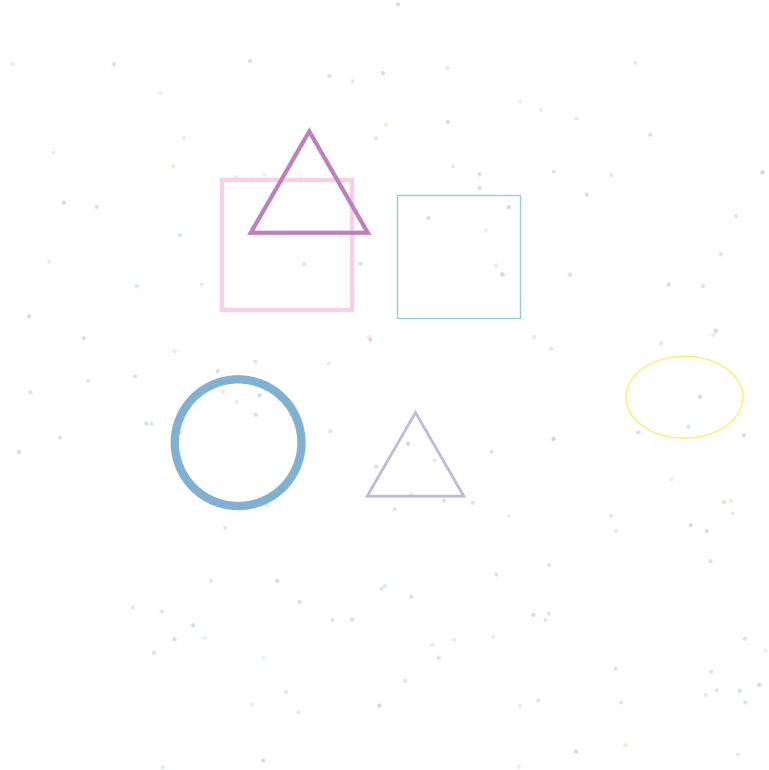[{"shape": "square", "thickness": 0.5, "radius": 0.4, "center": [0.596, 0.667]}, {"shape": "triangle", "thickness": 1, "radius": 0.36, "center": [0.54, 0.392]}, {"shape": "circle", "thickness": 3, "radius": 0.41, "center": [0.309, 0.425]}, {"shape": "square", "thickness": 1.5, "radius": 0.42, "center": [0.373, 0.682]}, {"shape": "triangle", "thickness": 1.5, "radius": 0.44, "center": [0.402, 0.742]}, {"shape": "oval", "thickness": 0.5, "radius": 0.38, "center": [0.889, 0.484]}]